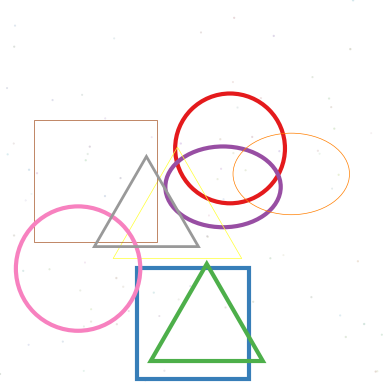[{"shape": "circle", "thickness": 3, "radius": 0.71, "center": [0.598, 0.615]}, {"shape": "square", "thickness": 3, "radius": 0.72, "center": [0.501, 0.16]}, {"shape": "triangle", "thickness": 3, "radius": 0.84, "center": [0.537, 0.146]}, {"shape": "oval", "thickness": 3, "radius": 0.75, "center": [0.579, 0.515]}, {"shape": "oval", "thickness": 0.5, "radius": 0.76, "center": [0.757, 0.548]}, {"shape": "triangle", "thickness": 0.5, "radius": 0.96, "center": [0.461, 0.425]}, {"shape": "square", "thickness": 0.5, "radius": 0.8, "center": [0.248, 0.529]}, {"shape": "circle", "thickness": 3, "radius": 0.81, "center": [0.203, 0.302]}, {"shape": "triangle", "thickness": 2, "radius": 0.78, "center": [0.38, 0.437]}]